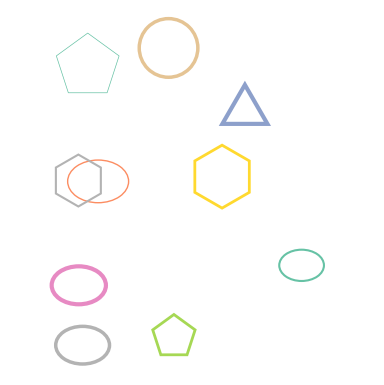[{"shape": "pentagon", "thickness": 0.5, "radius": 0.43, "center": [0.228, 0.828]}, {"shape": "oval", "thickness": 1.5, "radius": 0.29, "center": [0.783, 0.311]}, {"shape": "oval", "thickness": 1, "radius": 0.4, "center": [0.255, 0.529]}, {"shape": "triangle", "thickness": 3, "radius": 0.34, "center": [0.636, 0.712]}, {"shape": "oval", "thickness": 3, "radius": 0.35, "center": [0.205, 0.259]}, {"shape": "pentagon", "thickness": 2, "radius": 0.29, "center": [0.452, 0.125]}, {"shape": "hexagon", "thickness": 2, "radius": 0.41, "center": [0.577, 0.541]}, {"shape": "circle", "thickness": 2.5, "radius": 0.38, "center": [0.438, 0.875]}, {"shape": "hexagon", "thickness": 1.5, "radius": 0.34, "center": [0.204, 0.531]}, {"shape": "oval", "thickness": 2.5, "radius": 0.35, "center": [0.215, 0.103]}]